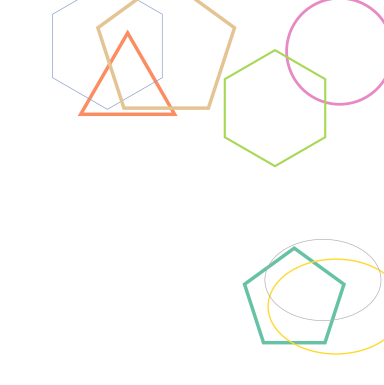[{"shape": "pentagon", "thickness": 2.5, "radius": 0.68, "center": [0.764, 0.22]}, {"shape": "triangle", "thickness": 2.5, "radius": 0.7, "center": [0.332, 0.774]}, {"shape": "hexagon", "thickness": 0.5, "radius": 0.82, "center": [0.279, 0.881]}, {"shape": "circle", "thickness": 2, "radius": 0.69, "center": [0.882, 0.867]}, {"shape": "hexagon", "thickness": 1.5, "radius": 0.75, "center": [0.714, 0.719]}, {"shape": "oval", "thickness": 1, "radius": 0.88, "center": [0.872, 0.204]}, {"shape": "pentagon", "thickness": 2.5, "radius": 0.93, "center": [0.432, 0.87]}, {"shape": "oval", "thickness": 0.5, "radius": 0.75, "center": [0.839, 0.273]}]